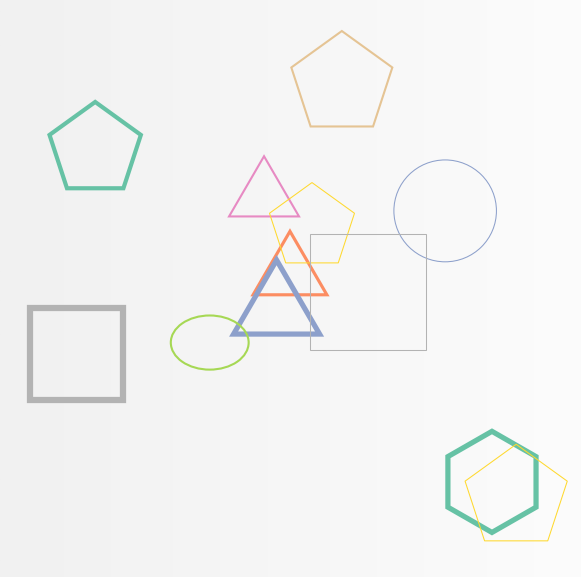[{"shape": "hexagon", "thickness": 2.5, "radius": 0.44, "center": [0.846, 0.165]}, {"shape": "pentagon", "thickness": 2, "radius": 0.41, "center": [0.164, 0.74]}, {"shape": "triangle", "thickness": 1.5, "radius": 0.37, "center": [0.499, 0.525]}, {"shape": "circle", "thickness": 0.5, "radius": 0.44, "center": [0.766, 0.634]}, {"shape": "triangle", "thickness": 2.5, "radius": 0.43, "center": [0.476, 0.463]}, {"shape": "triangle", "thickness": 1, "radius": 0.35, "center": [0.454, 0.659]}, {"shape": "oval", "thickness": 1, "radius": 0.33, "center": [0.361, 0.406]}, {"shape": "pentagon", "thickness": 0.5, "radius": 0.46, "center": [0.888, 0.137]}, {"shape": "pentagon", "thickness": 0.5, "radius": 0.38, "center": [0.537, 0.606]}, {"shape": "pentagon", "thickness": 1, "radius": 0.46, "center": [0.588, 0.854]}, {"shape": "square", "thickness": 0.5, "radius": 0.5, "center": [0.633, 0.494]}, {"shape": "square", "thickness": 3, "radius": 0.4, "center": [0.131, 0.387]}]